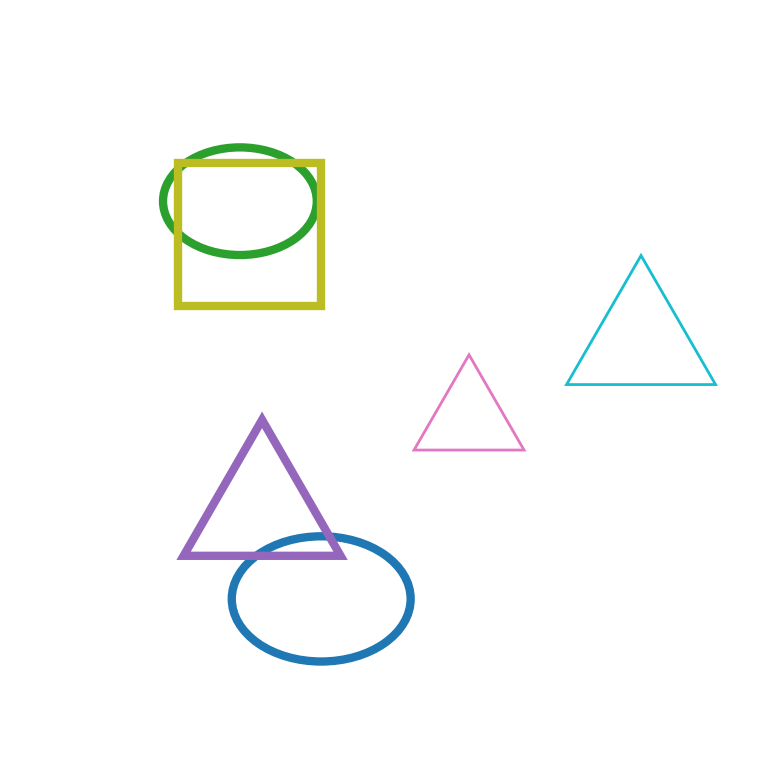[{"shape": "oval", "thickness": 3, "radius": 0.58, "center": [0.417, 0.222]}, {"shape": "oval", "thickness": 3, "radius": 0.5, "center": [0.312, 0.739]}, {"shape": "triangle", "thickness": 3, "radius": 0.59, "center": [0.34, 0.337]}, {"shape": "triangle", "thickness": 1, "radius": 0.41, "center": [0.609, 0.457]}, {"shape": "square", "thickness": 3, "radius": 0.46, "center": [0.324, 0.695]}, {"shape": "triangle", "thickness": 1, "radius": 0.56, "center": [0.833, 0.556]}]